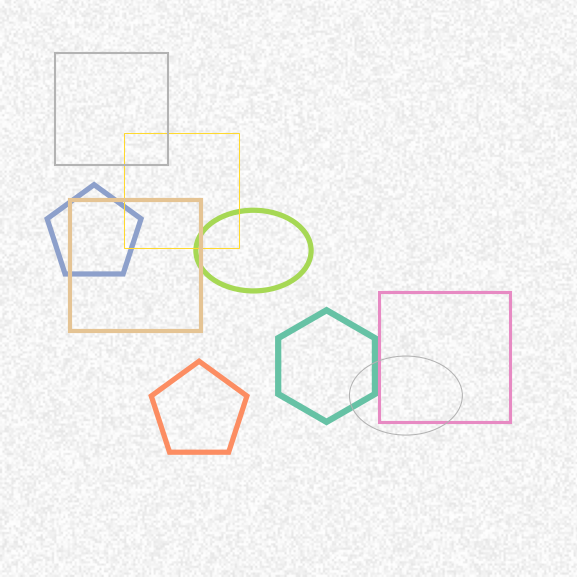[{"shape": "hexagon", "thickness": 3, "radius": 0.48, "center": [0.565, 0.365]}, {"shape": "pentagon", "thickness": 2.5, "radius": 0.44, "center": [0.345, 0.287]}, {"shape": "pentagon", "thickness": 2.5, "radius": 0.43, "center": [0.163, 0.594]}, {"shape": "square", "thickness": 1.5, "radius": 0.56, "center": [0.769, 0.38]}, {"shape": "oval", "thickness": 2.5, "radius": 0.5, "center": [0.439, 0.565]}, {"shape": "square", "thickness": 0.5, "radius": 0.5, "center": [0.315, 0.669]}, {"shape": "square", "thickness": 2, "radius": 0.57, "center": [0.235, 0.539]}, {"shape": "oval", "thickness": 0.5, "radius": 0.49, "center": [0.703, 0.314]}, {"shape": "square", "thickness": 1, "radius": 0.49, "center": [0.193, 0.81]}]